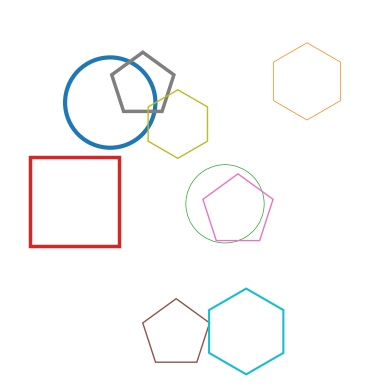[{"shape": "circle", "thickness": 3, "radius": 0.59, "center": [0.286, 0.734]}, {"shape": "hexagon", "thickness": 0.5, "radius": 0.5, "center": [0.797, 0.789]}, {"shape": "circle", "thickness": 0.5, "radius": 0.51, "center": [0.584, 0.471]}, {"shape": "square", "thickness": 2.5, "radius": 0.58, "center": [0.193, 0.477]}, {"shape": "pentagon", "thickness": 1, "radius": 0.46, "center": [0.458, 0.133]}, {"shape": "pentagon", "thickness": 1, "radius": 0.48, "center": [0.618, 0.453]}, {"shape": "pentagon", "thickness": 2.5, "radius": 0.42, "center": [0.371, 0.779]}, {"shape": "hexagon", "thickness": 1, "radius": 0.45, "center": [0.462, 0.678]}, {"shape": "hexagon", "thickness": 1.5, "radius": 0.56, "center": [0.64, 0.139]}]